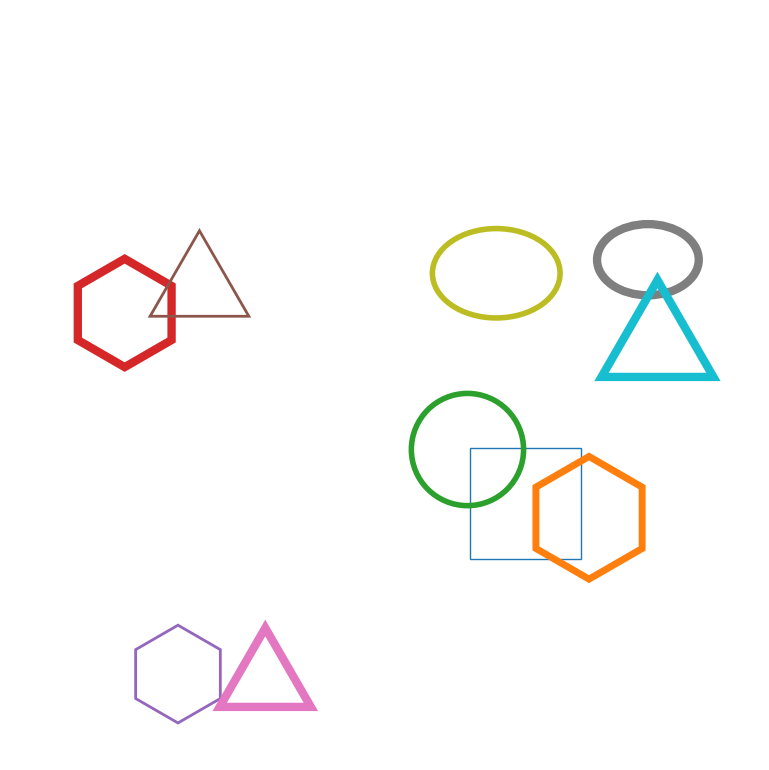[{"shape": "square", "thickness": 0.5, "radius": 0.36, "center": [0.682, 0.346]}, {"shape": "hexagon", "thickness": 2.5, "radius": 0.4, "center": [0.765, 0.328]}, {"shape": "circle", "thickness": 2, "radius": 0.36, "center": [0.607, 0.416]}, {"shape": "hexagon", "thickness": 3, "radius": 0.35, "center": [0.162, 0.594]}, {"shape": "hexagon", "thickness": 1, "radius": 0.32, "center": [0.231, 0.125]}, {"shape": "triangle", "thickness": 1, "radius": 0.37, "center": [0.259, 0.626]}, {"shape": "triangle", "thickness": 3, "radius": 0.34, "center": [0.345, 0.116]}, {"shape": "oval", "thickness": 3, "radius": 0.33, "center": [0.841, 0.663]}, {"shape": "oval", "thickness": 2, "radius": 0.41, "center": [0.644, 0.645]}, {"shape": "triangle", "thickness": 3, "radius": 0.42, "center": [0.854, 0.552]}]